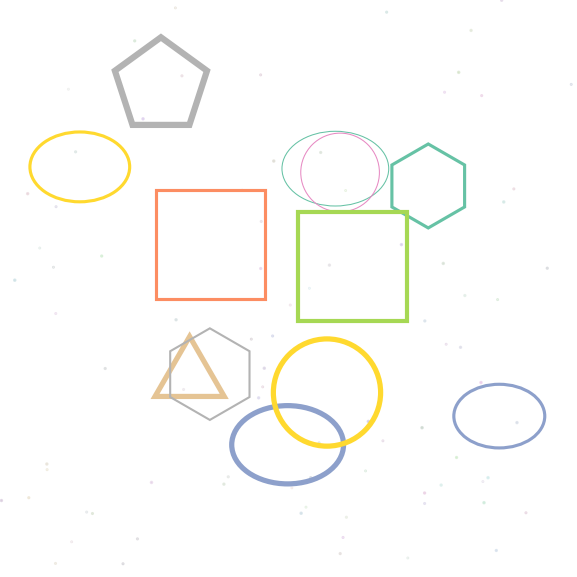[{"shape": "hexagon", "thickness": 1.5, "radius": 0.36, "center": [0.742, 0.677]}, {"shape": "oval", "thickness": 0.5, "radius": 0.46, "center": [0.581, 0.707]}, {"shape": "square", "thickness": 1.5, "radius": 0.47, "center": [0.365, 0.575]}, {"shape": "oval", "thickness": 1.5, "radius": 0.39, "center": [0.865, 0.279]}, {"shape": "oval", "thickness": 2.5, "radius": 0.48, "center": [0.498, 0.229]}, {"shape": "circle", "thickness": 0.5, "radius": 0.34, "center": [0.589, 0.7]}, {"shape": "square", "thickness": 2, "radius": 0.47, "center": [0.61, 0.538]}, {"shape": "circle", "thickness": 2.5, "radius": 0.46, "center": [0.566, 0.319]}, {"shape": "oval", "thickness": 1.5, "radius": 0.43, "center": [0.138, 0.71]}, {"shape": "triangle", "thickness": 2.5, "radius": 0.35, "center": [0.328, 0.347]}, {"shape": "hexagon", "thickness": 1, "radius": 0.4, "center": [0.363, 0.351]}, {"shape": "pentagon", "thickness": 3, "radius": 0.42, "center": [0.279, 0.851]}]